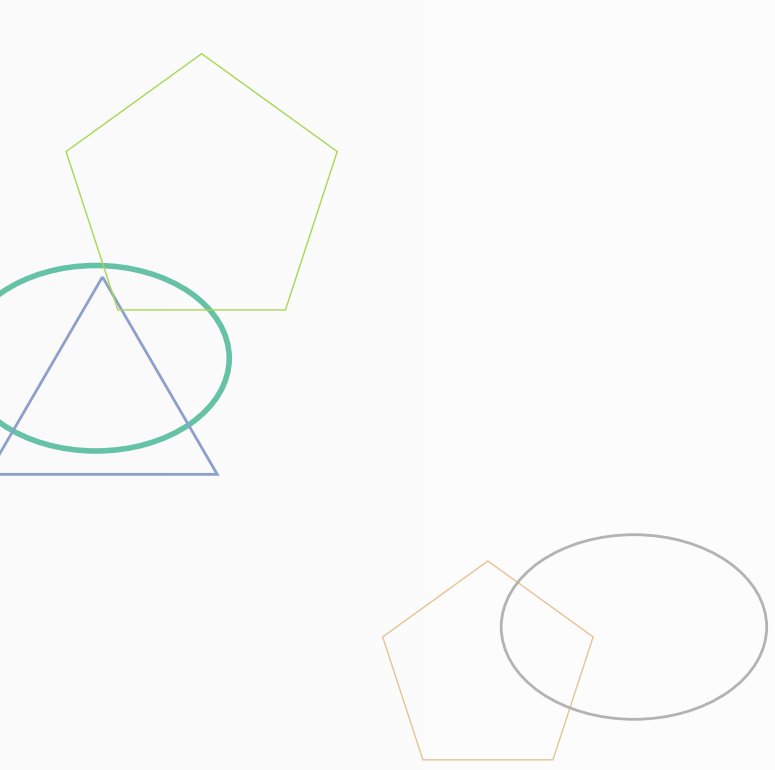[{"shape": "oval", "thickness": 2, "radius": 0.86, "center": [0.124, 0.535]}, {"shape": "triangle", "thickness": 1, "radius": 0.85, "center": [0.132, 0.469]}, {"shape": "pentagon", "thickness": 0.5, "radius": 0.92, "center": [0.26, 0.746]}, {"shape": "pentagon", "thickness": 0.5, "radius": 0.71, "center": [0.63, 0.129]}, {"shape": "oval", "thickness": 1, "radius": 0.86, "center": [0.818, 0.186]}]